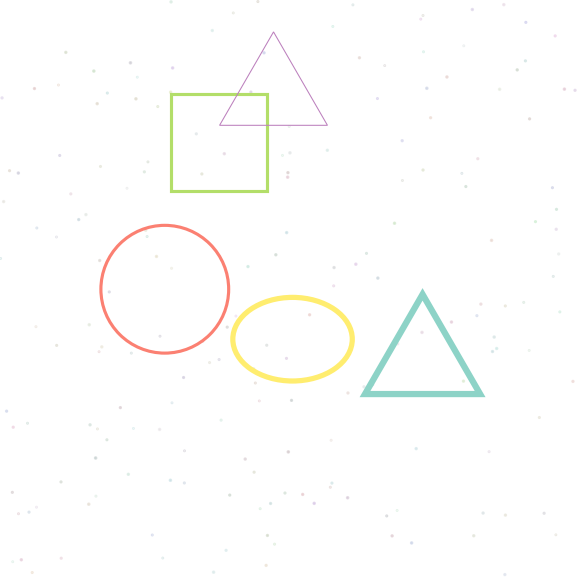[{"shape": "triangle", "thickness": 3, "radius": 0.58, "center": [0.732, 0.374]}, {"shape": "circle", "thickness": 1.5, "radius": 0.55, "center": [0.285, 0.498]}, {"shape": "square", "thickness": 1.5, "radius": 0.42, "center": [0.38, 0.752]}, {"shape": "triangle", "thickness": 0.5, "radius": 0.54, "center": [0.474, 0.836]}, {"shape": "oval", "thickness": 2.5, "radius": 0.52, "center": [0.507, 0.412]}]